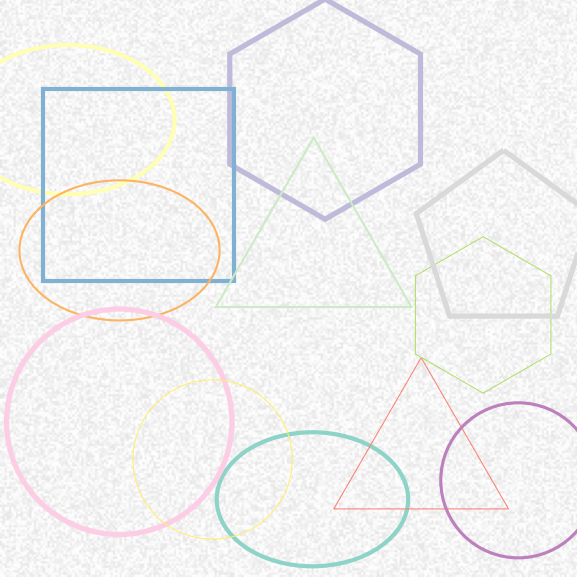[{"shape": "oval", "thickness": 2, "radius": 0.83, "center": [0.541, 0.135]}, {"shape": "oval", "thickness": 2, "radius": 0.92, "center": [0.118, 0.792]}, {"shape": "hexagon", "thickness": 2.5, "radius": 0.95, "center": [0.563, 0.81]}, {"shape": "triangle", "thickness": 0.5, "radius": 0.87, "center": [0.729, 0.205]}, {"shape": "square", "thickness": 2, "radius": 0.83, "center": [0.24, 0.679]}, {"shape": "oval", "thickness": 1, "radius": 0.87, "center": [0.207, 0.566]}, {"shape": "hexagon", "thickness": 0.5, "radius": 0.68, "center": [0.837, 0.454]}, {"shape": "circle", "thickness": 2.5, "radius": 0.98, "center": [0.206, 0.269]}, {"shape": "pentagon", "thickness": 2.5, "radius": 0.79, "center": [0.872, 0.58]}, {"shape": "circle", "thickness": 1.5, "radius": 0.67, "center": [0.897, 0.167]}, {"shape": "triangle", "thickness": 1, "radius": 0.98, "center": [0.543, 0.565]}, {"shape": "circle", "thickness": 0.5, "radius": 0.69, "center": [0.368, 0.204]}]